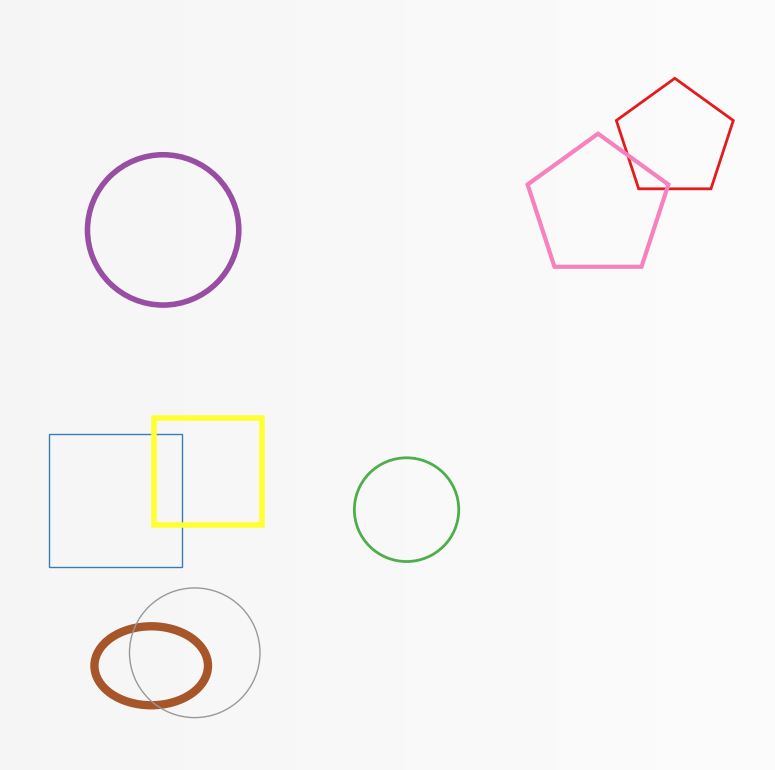[{"shape": "pentagon", "thickness": 1, "radius": 0.4, "center": [0.871, 0.819]}, {"shape": "square", "thickness": 0.5, "radius": 0.43, "center": [0.15, 0.35]}, {"shape": "circle", "thickness": 1, "radius": 0.34, "center": [0.525, 0.338]}, {"shape": "circle", "thickness": 2, "radius": 0.49, "center": [0.21, 0.701]}, {"shape": "square", "thickness": 2, "radius": 0.35, "center": [0.268, 0.387]}, {"shape": "oval", "thickness": 3, "radius": 0.37, "center": [0.195, 0.135]}, {"shape": "pentagon", "thickness": 1.5, "radius": 0.48, "center": [0.772, 0.731]}, {"shape": "circle", "thickness": 0.5, "radius": 0.42, "center": [0.251, 0.152]}]